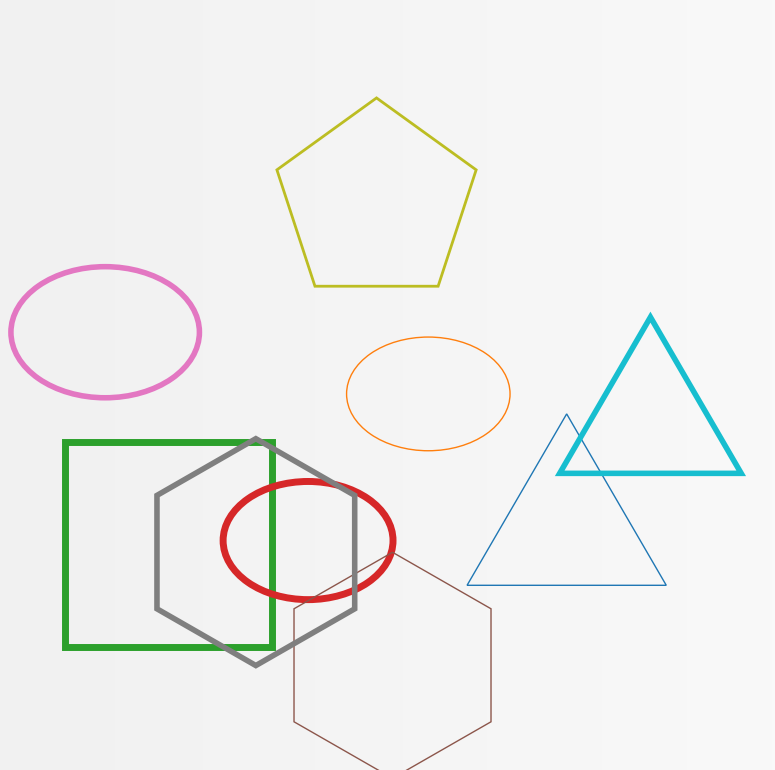[{"shape": "triangle", "thickness": 0.5, "radius": 0.74, "center": [0.731, 0.314]}, {"shape": "oval", "thickness": 0.5, "radius": 0.53, "center": [0.553, 0.488]}, {"shape": "square", "thickness": 2.5, "radius": 0.67, "center": [0.217, 0.293]}, {"shape": "oval", "thickness": 2.5, "radius": 0.55, "center": [0.398, 0.298]}, {"shape": "hexagon", "thickness": 0.5, "radius": 0.73, "center": [0.506, 0.136]}, {"shape": "oval", "thickness": 2, "radius": 0.61, "center": [0.136, 0.569]}, {"shape": "hexagon", "thickness": 2, "radius": 0.74, "center": [0.33, 0.283]}, {"shape": "pentagon", "thickness": 1, "radius": 0.68, "center": [0.486, 0.738]}, {"shape": "triangle", "thickness": 2, "radius": 0.68, "center": [0.839, 0.453]}]